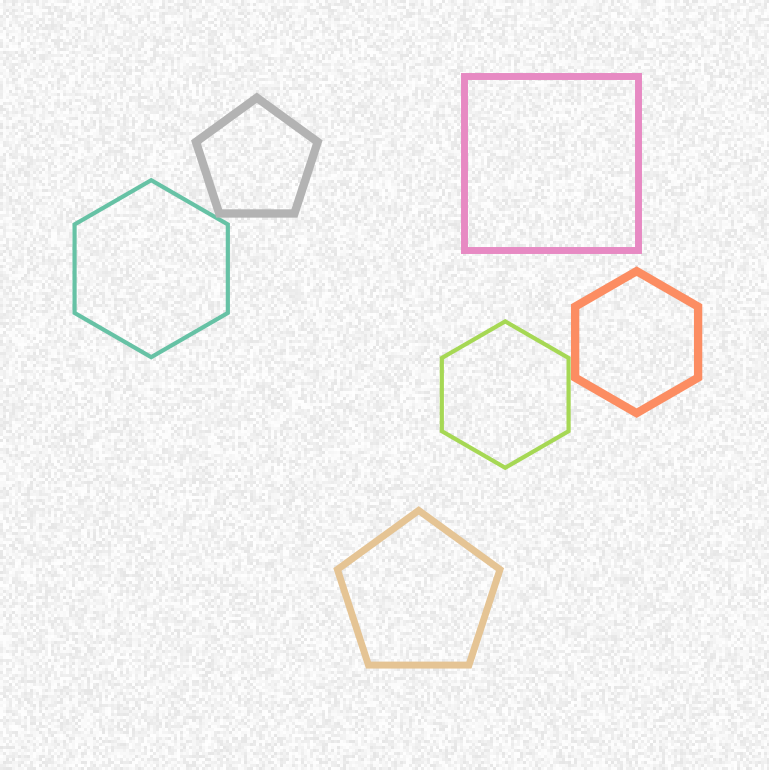[{"shape": "hexagon", "thickness": 1.5, "radius": 0.57, "center": [0.196, 0.651]}, {"shape": "hexagon", "thickness": 3, "radius": 0.46, "center": [0.827, 0.556]}, {"shape": "square", "thickness": 2.5, "radius": 0.57, "center": [0.715, 0.788]}, {"shape": "hexagon", "thickness": 1.5, "radius": 0.48, "center": [0.656, 0.488]}, {"shape": "pentagon", "thickness": 2.5, "radius": 0.56, "center": [0.544, 0.226]}, {"shape": "pentagon", "thickness": 3, "radius": 0.42, "center": [0.334, 0.79]}]